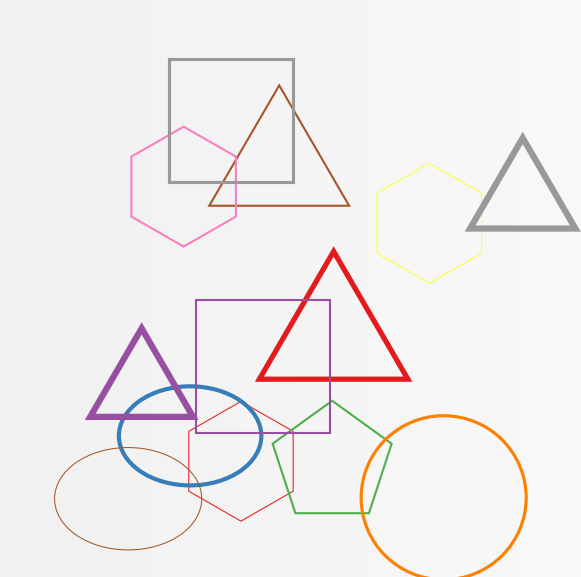[{"shape": "triangle", "thickness": 2.5, "radius": 0.74, "center": [0.574, 0.416]}, {"shape": "hexagon", "thickness": 0.5, "radius": 0.52, "center": [0.415, 0.2]}, {"shape": "oval", "thickness": 2, "radius": 0.61, "center": [0.327, 0.244]}, {"shape": "pentagon", "thickness": 1, "radius": 0.54, "center": [0.571, 0.198]}, {"shape": "triangle", "thickness": 3, "radius": 0.51, "center": [0.244, 0.328]}, {"shape": "square", "thickness": 1, "radius": 0.57, "center": [0.452, 0.365]}, {"shape": "circle", "thickness": 1.5, "radius": 0.71, "center": [0.763, 0.137]}, {"shape": "hexagon", "thickness": 0.5, "radius": 0.52, "center": [0.739, 0.613]}, {"shape": "triangle", "thickness": 1, "radius": 0.69, "center": [0.48, 0.712]}, {"shape": "oval", "thickness": 0.5, "radius": 0.63, "center": [0.22, 0.136]}, {"shape": "hexagon", "thickness": 1, "radius": 0.52, "center": [0.316, 0.676]}, {"shape": "triangle", "thickness": 3, "radius": 0.52, "center": [0.899, 0.656]}, {"shape": "square", "thickness": 1.5, "radius": 0.53, "center": [0.397, 0.79]}]